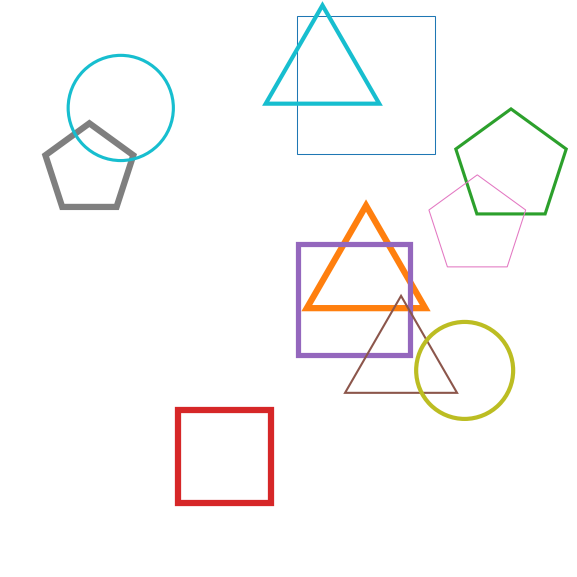[{"shape": "square", "thickness": 0.5, "radius": 0.6, "center": [0.634, 0.852]}, {"shape": "triangle", "thickness": 3, "radius": 0.59, "center": [0.634, 0.525]}, {"shape": "pentagon", "thickness": 1.5, "radius": 0.5, "center": [0.885, 0.71]}, {"shape": "square", "thickness": 3, "radius": 0.41, "center": [0.389, 0.208]}, {"shape": "square", "thickness": 2.5, "radius": 0.48, "center": [0.613, 0.48]}, {"shape": "triangle", "thickness": 1, "radius": 0.56, "center": [0.694, 0.375]}, {"shape": "pentagon", "thickness": 0.5, "radius": 0.44, "center": [0.826, 0.608]}, {"shape": "pentagon", "thickness": 3, "radius": 0.4, "center": [0.155, 0.706]}, {"shape": "circle", "thickness": 2, "radius": 0.42, "center": [0.805, 0.358]}, {"shape": "circle", "thickness": 1.5, "radius": 0.46, "center": [0.209, 0.812]}, {"shape": "triangle", "thickness": 2, "radius": 0.57, "center": [0.558, 0.876]}]